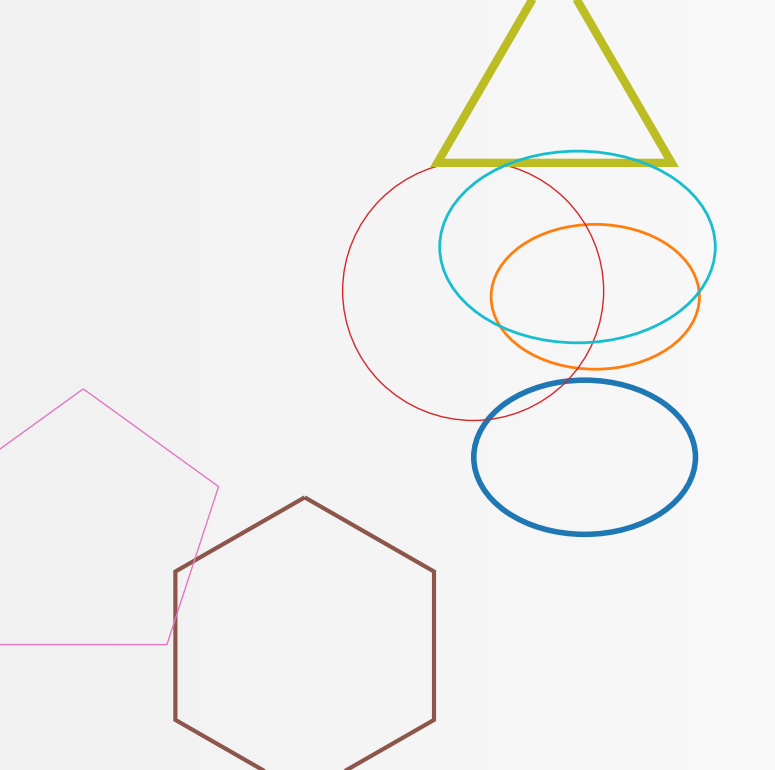[{"shape": "oval", "thickness": 2, "radius": 0.72, "center": [0.754, 0.406]}, {"shape": "oval", "thickness": 1, "radius": 0.67, "center": [0.768, 0.615]}, {"shape": "circle", "thickness": 0.5, "radius": 0.84, "center": [0.611, 0.622]}, {"shape": "hexagon", "thickness": 1.5, "radius": 0.96, "center": [0.393, 0.161]}, {"shape": "pentagon", "thickness": 0.5, "radius": 0.92, "center": [0.107, 0.311]}, {"shape": "triangle", "thickness": 3, "radius": 0.87, "center": [0.715, 0.876]}, {"shape": "oval", "thickness": 1, "radius": 0.89, "center": [0.745, 0.679]}]